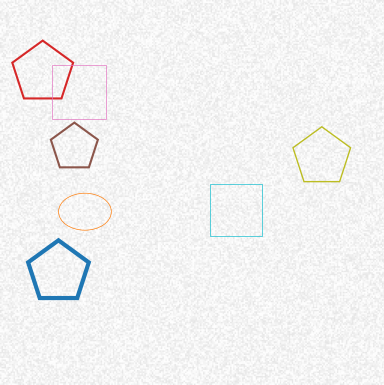[{"shape": "pentagon", "thickness": 3, "radius": 0.41, "center": [0.152, 0.293]}, {"shape": "oval", "thickness": 0.5, "radius": 0.34, "center": [0.221, 0.45]}, {"shape": "pentagon", "thickness": 1.5, "radius": 0.42, "center": [0.111, 0.811]}, {"shape": "pentagon", "thickness": 1.5, "radius": 0.32, "center": [0.193, 0.617]}, {"shape": "square", "thickness": 0.5, "radius": 0.35, "center": [0.205, 0.762]}, {"shape": "pentagon", "thickness": 1, "radius": 0.39, "center": [0.836, 0.592]}, {"shape": "square", "thickness": 0.5, "radius": 0.34, "center": [0.612, 0.454]}]